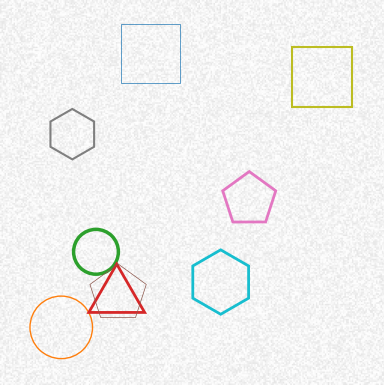[{"shape": "square", "thickness": 0.5, "radius": 0.38, "center": [0.391, 0.862]}, {"shape": "circle", "thickness": 1, "radius": 0.41, "center": [0.159, 0.15]}, {"shape": "circle", "thickness": 2.5, "radius": 0.29, "center": [0.249, 0.346]}, {"shape": "triangle", "thickness": 2, "radius": 0.42, "center": [0.303, 0.23]}, {"shape": "pentagon", "thickness": 0.5, "radius": 0.38, "center": [0.307, 0.237]}, {"shape": "pentagon", "thickness": 2, "radius": 0.36, "center": [0.647, 0.482]}, {"shape": "hexagon", "thickness": 1.5, "radius": 0.33, "center": [0.188, 0.652]}, {"shape": "square", "thickness": 1.5, "radius": 0.39, "center": [0.836, 0.8]}, {"shape": "hexagon", "thickness": 2, "radius": 0.42, "center": [0.573, 0.267]}]